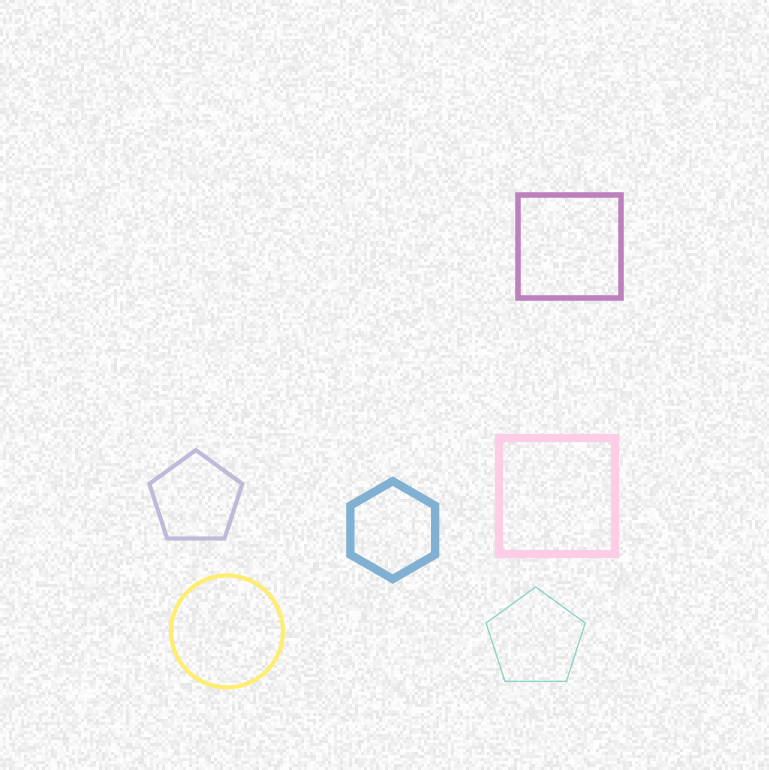[{"shape": "pentagon", "thickness": 0.5, "radius": 0.34, "center": [0.696, 0.17]}, {"shape": "pentagon", "thickness": 1.5, "radius": 0.32, "center": [0.254, 0.352]}, {"shape": "hexagon", "thickness": 3, "radius": 0.32, "center": [0.51, 0.312]}, {"shape": "square", "thickness": 3, "radius": 0.38, "center": [0.724, 0.356]}, {"shape": "square", "thickness": 2, "radius": 0.33, "center": [0.74, 0.68]}, {"shape": "circle", "thickness": 1.5, "radius": 0.36, "center": [0.295, 0.18]}]